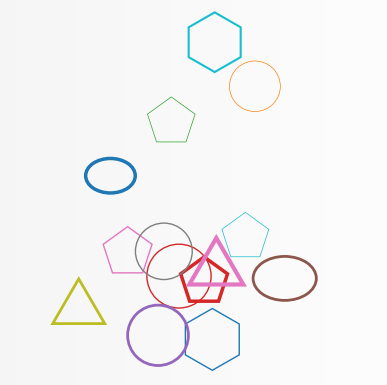[{"shape": "hexagon", "thickness": 1, "radius": 0.4, "center": [0.548, 0.118]}, {"shape": "oval", "thickness": 2.5, "radius": 0.32, "center": [0.285, 0.544]}, {"shape": "circle", "thickness": 0.5, "radius": 0.33, "center": [0.658, 0.776]}, {"shape": "pentagon", "thickness": 0.5, "radius": 0.32, "center": [0.442, 0.684]}, {"shape": "pentagon", "thickness": 2.5, "radius": 0.32, "center": [0.527, 0.269]}, {"shape": "circle", "thickness": 1, "radius": 0.41, "center": [0.462, 0.283]}, {"shape": "circle", "thickness": 2, "radius": 0.39, "center": [0.408, 0.129]}, {"shape": "oval", "thickness": 2, "radius": 0.41, "center": [0.735, 0.277]}, {"shape": "pentagon", "thickness": 1, "radius": 0.33, "center": [0.329, 0.345]}, {"shape": "triangle", "thickness": 3, "radius": 0.4, "center": [0.558, 0.301]}, {"shape": "circle", "thickness": 1, "radius": 0.37, "center": [0.423, 0.347]}, {"shape": "triangle", "thickness": 2, "radius": 0.39, "center": [0.203, 0.198]}, {"shape": "pentagon", "thickness": 0.5, "radius": 0.32, "center": [0.633, 0.385]}, {"shape": "hexagon", "thickness": 1.5, "radius": 0.39, "center": [0.554, 0.89]}]